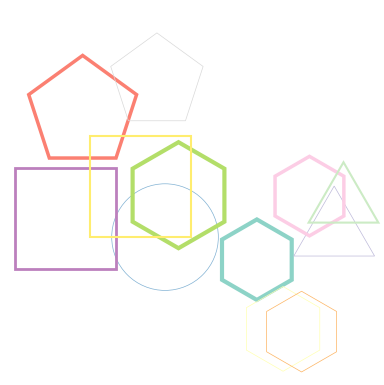[{"shape": "hexagon", "thickness": 3, "radius": 0.52, "center": [0.667, 0.325]}, {"shape": "hexagon", "thickness": 0.5, "radius": 0.55, "center": [0.735, 0.146]}, {"shape": "triangle", "thickness": 0.5, "radius": 0.61, "center": [0.868, 0.396]}, {"shape": "pentagon", "thickness": 2.5, "radius": 0.74, "center": [0.215, 0.709]}, {"shape": "circle", "thickness": 0.5, "radius": 0.69, "center": [0.429, 0.384]}, {"shape": "hexagon", "thickness": 0.5, "radius": 0.52, "center": [0.783, 0.139]}, {"shape": "hexagon", "thickness": 3, "radius": 0.69, "center": [0.464, 0.493]}, {"shape": "hexagon", "thickness": 2.5, "radius": 0.52, "center": [0.804, 0.491]}, {"shape": "pentagon", "thickness": 0.5, "radius": 0.63, "center": [0.408, 0.788]}, {"shape": "square", "thickness": 2, "radius": 0.66, "center": [0.171, 0.432]}, {"shape": "triangle", "thickness": 1.5, "radius": 0.52, "center": [0.892, 0.474]}, {"shape": "square", "thickness": 1.5, "radius": 0.66, "center": [0.365, 0.515]}]